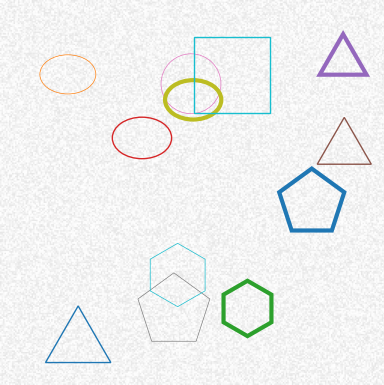[{"shape": "pentagon", "thickness": 3, "radius": 0.44, "center": [0.81, 0.473]}, {"shape": "triangle", "thickness": 1, "radius": 0.49, "center": [0.203, 0.107]}, {"shape": "oval", "thickness": 0.5, "radius": 0.36, "center": [0.176, 0.807]}, {"shape": "hexagon", "thickness": 3, "radius": 0.36, "center": [0.643, 0.199]}, {"shape": "oval", "thickness": 1, "radius": 0.39, "center": [0.369, 0.642]}, {"shape": "triangle", "thickness": 3, "radius": 0.35, "center": [0.891, 0.841]}, {"shape": "triangle", "thickness": 1, "radius": 0.41, "center": [0.894, 0.614]}, {"shape": "circle", "thickness": 0.5, "radius": 0.39, "center": [0.496, 0.782]}, {"shape": "pentagon", "thickness": 0.5, "radius": 0.49, "center": [0.452, 0.193]}, {"shape": "oval", "thickness": 3, "radius": 0.37, "center": [0.502, 0.741]}, {"shape": "hexagon", "thickness": 0.5, "radius": 0.41, "center": [0.461, 0.286]}, {"shape": "square", "thickness": 1, "radius": 0.49, "center": [0.602, 0.806]}]